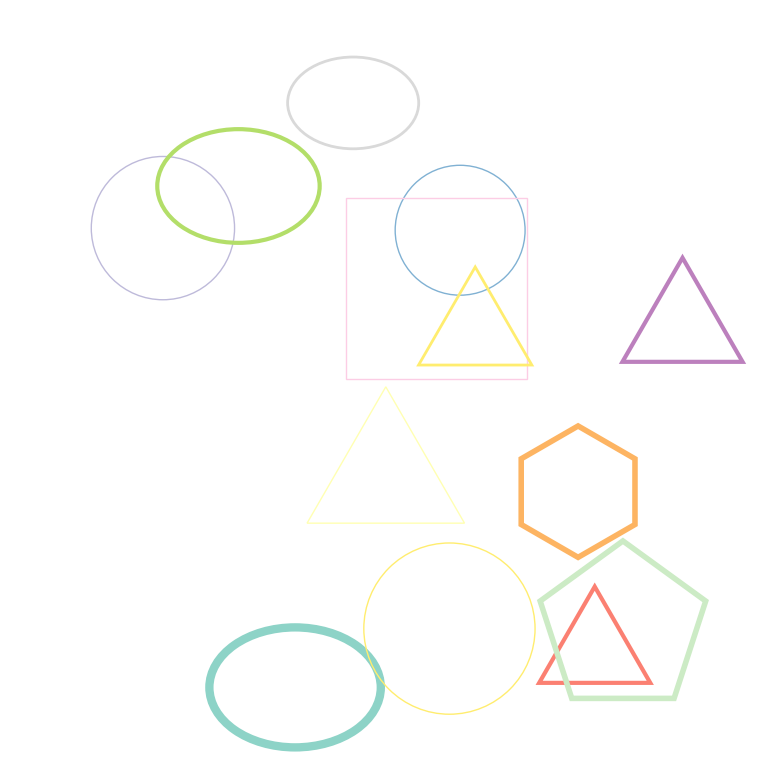[{"shape": "oval", "thickness": 3, "radius": 0.56, "center": [0.383, 0.107]}, {"shape": "triangle", "thickness": 0.5, "radius": 0.59, "center": [0.501, 0.38]}, {"shape": "circle", "thickness": 0.5, "radius": 0.47, "center": [0.212, 0.704]}, {"shape": "triangle", "thickness": 1.5, "radius": 0.42, "center": [0.772, 0.155]}, {"shape": "circle", "thickness": 0.5, "radius": 0.42, "center": [0.598, 0.701]}, {"shape": "hexagon", "thickness": 2, "radius": 0.43, "center": [0.751, 0.361]}, {"shape": "oval", "thickness": 1.5, "radius": 0.53, "center": [0.31, 0.758]}, {"shape": "square", "thickness": 0.5, "radius": 0.59, "center": [0.567, 0.625]}, {"shape": "oval", "thickness": 1, "radius": 0.43, "center": [0.459, 0.866]}, {"shape": "triangle", "thickness": 1.5, "radius": 0.45, "center": [0.886, 0.575]}, {"shape": "pentagon", "thickness": 2, "radius": 0.57, "center": [0.809, 0.184]}, {"shape": "triangle", "thickness": 1, "radius": 0.42, "center": [0.617, 0.568]}, {"shape": "circle", "thickness": 0.5, "radius": 0.56, "center": [0.584, 0.184]}]